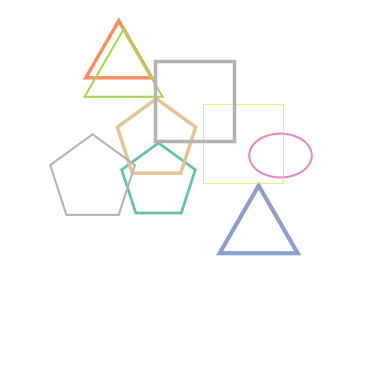[{"shape": "pentagon", "thickness": 2, "radius": 0.5, "center": [0.412, 0.528]}, {"shape": "triangle", "thickness": 2.5, "radius": 0.49, "center": [0.309, 0.847]}, {"shape": "triangle", "thickness": 3, "radius": 0.59, "center": [0.672, 0.401]}, {"shape": "oval", "thickness": 1.5, "radius": 0.41, "center": [0.729, 0.596]}, {"shape": "triangle", "thickness": 1.5, "radius": 0.58, "center": [0.321, 0.807]}, {"shape": "square", "thickness": 0.5, "radius": 0.52, "center": [0.631, 0.627]}, {"shape": "pentagon", "thickness": 2.5, "radius": 0.53, "center": [0.406, 0.637]}, {"shape": "square", "thickness": 2.5, "radius": 0.51, "center": [0.505, 0.738]}, {"shape": "pentagon", "thickness": 1.5, "radius": 0.58, "center": [0.24, 0.535]}]